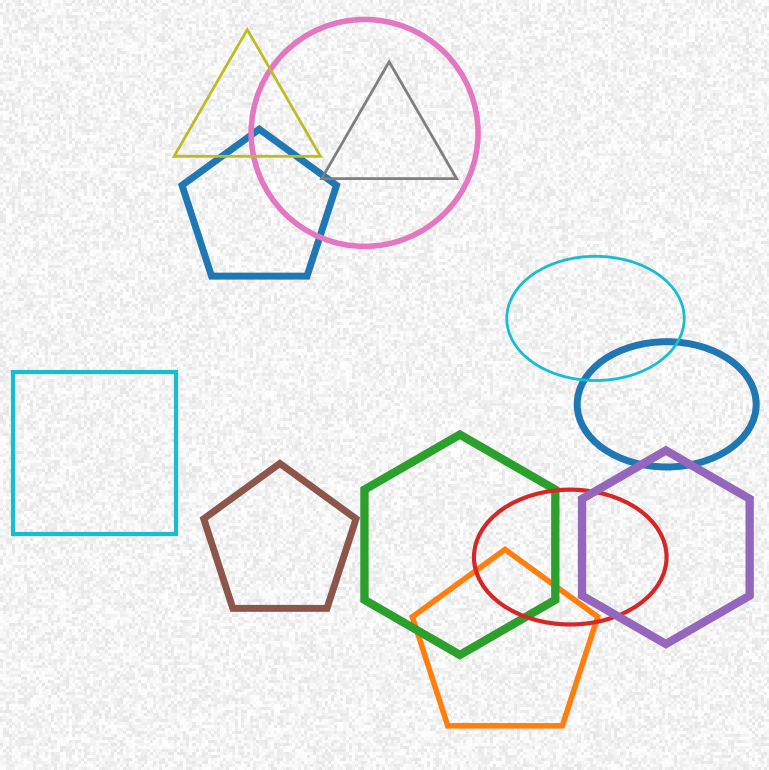[{"shape": "oval", "thickness": 2.5, "radius": 0.58, "center": [0.866, 0.475]}, {"shape": "pentagon", "thickness": 2.5, "radius": 0.53, "center": [0.337, 0.727]}, {"shape": "pentagon", "thickness": 2, "radius": 0.63, "center": [0.656, 0.16]}, {"shape": "hexagon", "thickness": 3, "radius": 0.72, "center": [0.597, 0.293]}, {"shape": "oval", "thickness": 1.5, "radius": 0.63, "center": [0.741, 0.277]}, {"shape": "hexagon", "thickness": 3, "radius": 0.63, "center": [0.865, 0.289]}, {"shape": "pentagon", "thickness": 2.5, "radius": 0.52, "center": [0.363, 0.294]}, {"shape": "circle", "thickness": 2, "radius": 0.74, "center": [0.473, 0.827]}, {"shape": "triangle", "thickness": 1, "radius": 0.51, "center": [0.505, 0.819]}, {"shape": "triangle", "thickness": 1, "radius": 0.55, "center": [0.321, 0.852]}, {"shape": "square", "thickness": 1.5, "radius": 0.53, "center": [0.123, 0.412]}, {"shape": "oval", "thickness": 1, "radius": 0.58, "center": [0.773, 0.586]}]